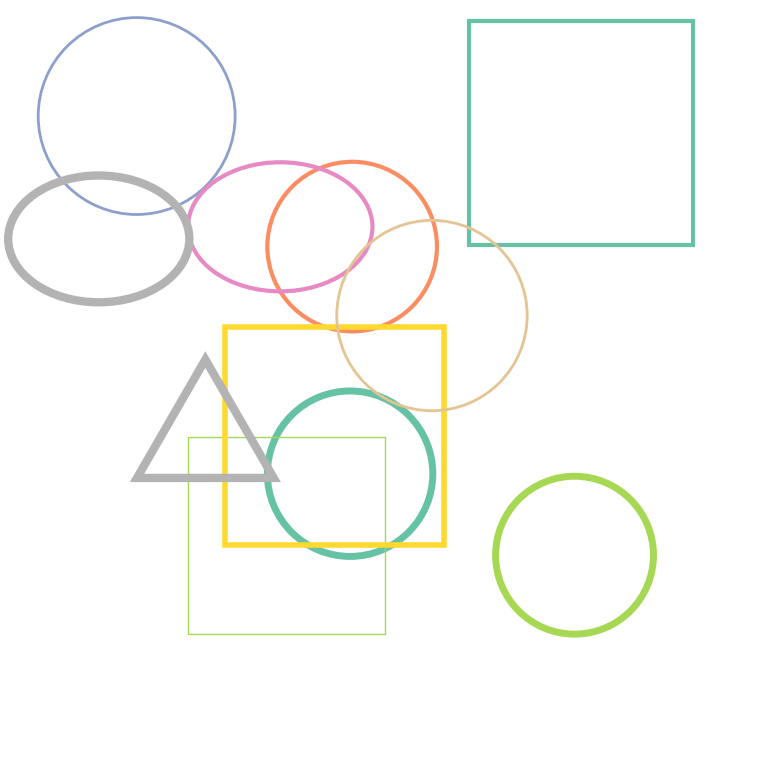[{"shape": "circle", "thickness": 2.5, "radius": 0.54, "center": [0.455, 0.385]}, {"shape": "square", "thickness": 1.5, "radius": 0.73, "center": [0.754, 0.827]}, {"shape": "circle", "thickness": 1.5, "radius": 0.55, "center": [0.457, 0.68]}, {"shape": "circle", "thickness": 1, "radius": 0.64, "center": [0.177, 0.849]}, {"shape": "oval", "thickness": 1.5, "radius": 0.6, "center": [0.364, 0.705]}, {"shape": "circle", "thickness": 2.5, "radius": 0.51, "center": [0.746, 0.279]}, {"shape": "square", "thickness": 0.5, "radius": 0.64, "center": [0.372, 0.304]}, {"shape": "square", "thickness": 2, "radius": 0.71, "center": [0.435, 0.434]}, {"shape": "circle", "thickness": 1, "radius": 0.62, "center": [0.561, 0.59]}, {"shape": "triangle", "thickness": 3, "radius": 0.51, "center": [0.267, 0.431]}, {"shape": "oval", "thickness": 3, "radius": 0.59, "center": [0.128, 0.69]}]